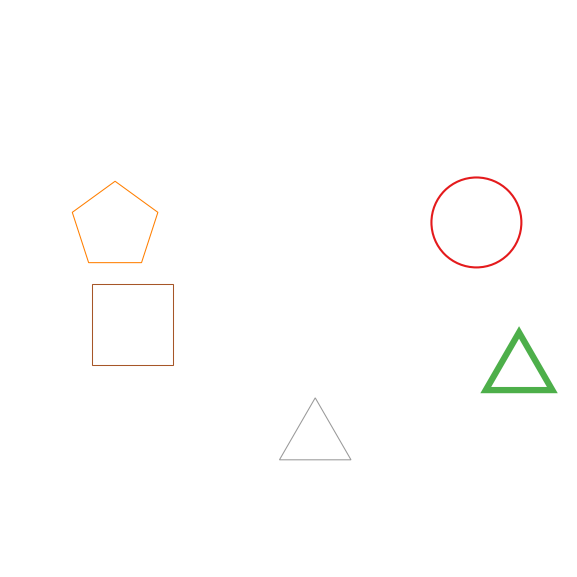[{"shape": "circle", "thickness": 1, "radius": 0.39, "center": [0.825, 0.614]}, {"shape": "triangle", "thickness": 3, "radius": 0.33, "center": [0.899, 0.357]}, {"shape": "pentagon", "thickness": 0.5, "radius": 0.39, "center": [0.199, 0.607]}, {"shape": "square", "thickness": 0.5, "radius": 0.35, "center": [0.23, 0.438]}, {"shape": "triangle", "thickness": 0.5, "radius": 0.36, "center": [0.546, 0.239]}]